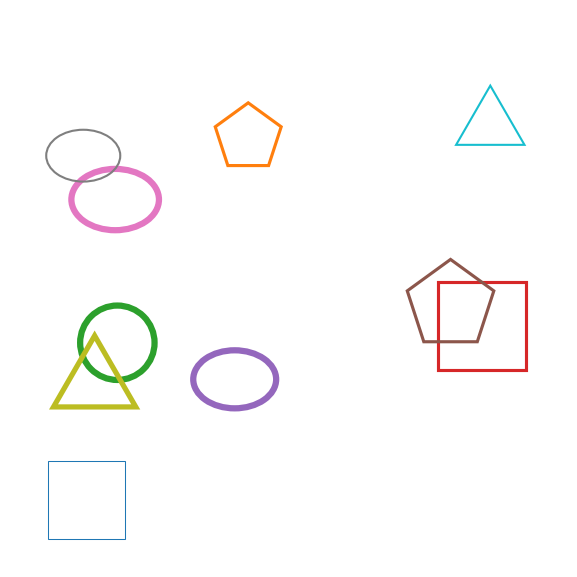[{"shape": "square", "thickness": 0.5, "radius": 0.33, "center": [0.149, 0.133]}, {"shape": "pentagon", "thickness": 1.5, "radius": 0.3, "center": [0.43, 0.761]}, {"shape": "circle", "thickness": 3, "radius": 0.32, "center": [0.203, 0.406]}, {"shape": "square", "thickness": 1.5, "radius": 0.38, "center": [0.835, 0.434]}, {"shape": "oval", "thickness": 3, "radius": 0.36, "center": [0.406, 0.342]}, {"shape": "pentagon", "thickness": 1.5, "radius": 0.39, "center": [0.78, 0.471]}, {"shape": "oval", "thickness": 3, "radius": 0.38, "center": [0.199, 0.654]}, {"shape": "oval", "thickness": 1, "radius": 0.32, "center": [0.144, 0.73]}, {"shape": "triangle", "thickness": 2.5, "radius": 0.41, "center": [0.164, 0.336]}, {"shape": "triangle", "thickness": 1, "radius": 0.34, "center": [0.849, 0.783]}]